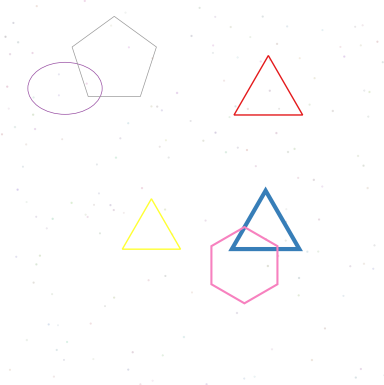[{"shape": "triangle", "thickness": 1, "radius": 0.51, "center": [0.697, 0.753]}, {"shape": "triangle", "thickness": 3, "radius": 0.51, "center": [0.69, 0.404]}, {"shape": "oval", "thickness": 0.5, "radius": 0.48, "center": [0.169, 0.771]}, {"shape": "triangle", "thickness": 1, "radius": 0.44, "center": [0.393, 0.396]}, {"shape": "hexagon", "thickness": 1.5, "radius": 0.5, "center": [0.635, 0.311]}, {"shape": "pentagon", "thickness": 0.5, "radius": 0.58, "center": [0.297, 0.842]}]